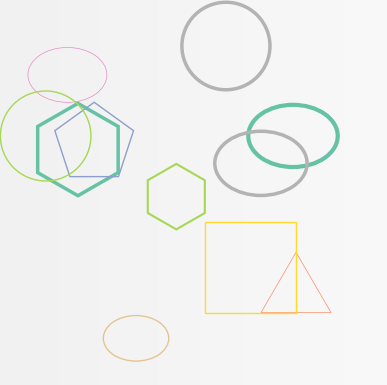[{"shape": "hexagon", "thickness": 2.5, "radius": 0.6, "center": [0.201, 0.612]}, {"shape": "oval", "thickness": 3, "radius": 0.58, "center": [0.756, 0.647]}, {"shape": "triangle", "thickness": 0.5, "radius": 0.52, "center": [0.764, 0.24]}, {"shape": "pentagon", "thickness": 1, "radius": 0.53, "center": [0.243, 0.628]}, {"shape": "oval", "thickness": 0.5, "radius": 0.51, "center": [0.174, 0.805]}, {"shape": "circle", "thickness": 1, "radius": 0.58, "center": [0.118, 0.647]}, {"shape": "hexagon", "thickness": 1.5, "radius": 0.43, "center": [0.455, 0.489]}, {"shape": "square", "thickness": 1, "radius": 0.59, "center": [0.647, 0.305]}, {"shape": "oval", "thickness": 1, "radius": 0.42, "center": [0.351, 0.121]}, {"shape": "circle", "thickness": 2.5, "radius": 0.57, "center": [0.583, 0.88]}, {"shape": "oval", "thickness": 2.5, "radius": 0.6, "center": [0.673, 0.576]}]